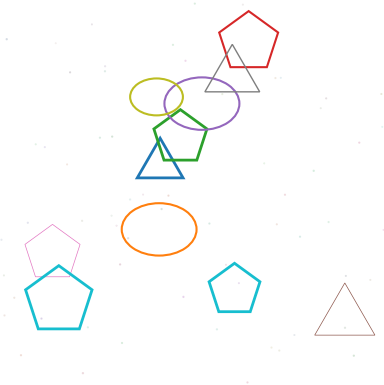[{"shape": "triangle", "thickness": 2, "radius": 0.34, "center": [0.416, 0.572]}, {"shape": "oval", "thickness": 1.5, "radius": 0.49, "center": [0.413, 0.404]}, {"shape": "pentagon", "thickness": 2, "radius": 0.36, "center": [0.469, 0.643]}, {"shape": "pentagon", "thickness": 1.5, "radius": 0.4, "center": [0.646, 0.891]}, {"shape": "oval", "thickness": 1.5, "radius": 0.49, "center": [0.524, 0.731]}, {"shape": "triangle", "thickness": 0.5, "radius": 0.45, "center": [0.896, 0.175]}, {"shape": "pentagon", "thickness": 0.5, "radius": 0.38, "center": [0.136, 0.342]}, {"shape": "triangle", "thickness": 1, "radius": 0.41, "center": [0.603, 0.803]}, {"shape": "oval", "thickness": 1.5, "radius": 0.34, "center": [0.407, 0.748]}, {"shape": "pentagon", "thickness": 2, "radius": 0.35, "center": [0.609, 0.247]}, {"shape": "pentagon", "thickness": 2, "radius": 0.45, "center": [0.153, 0.219]}]